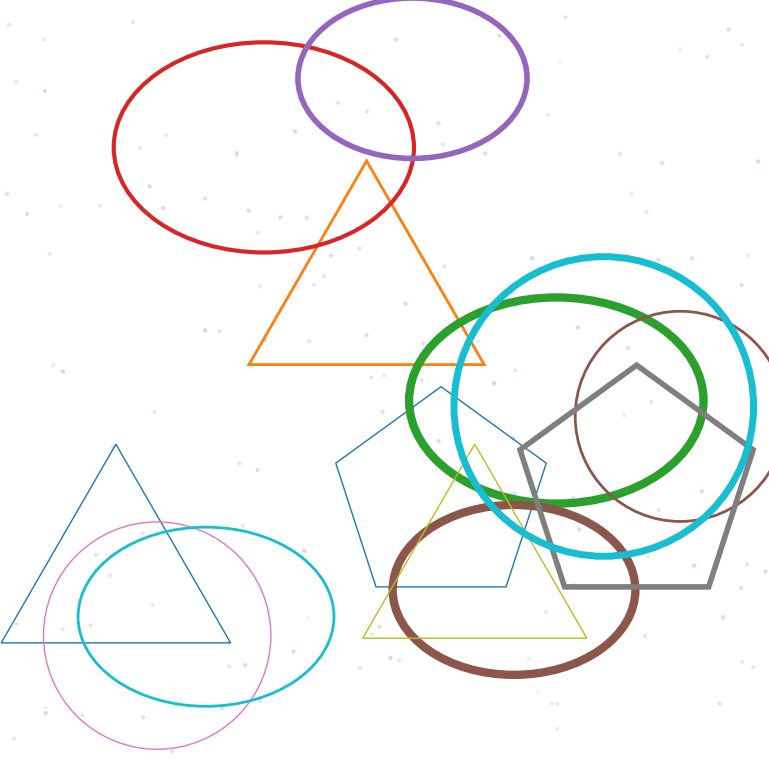[{"shape": "pentagon", "thickness": 0.5, "radius": 0.72, "center": [0.573, 0.354]}, {"shape": "triangle", "thickness": 0.5, "radius": 0.86, "center": [0.151, 0.251]}, {"shape": "triangle", "thickness": 1, "radius": 0.88, "center": [0.476, 0.615]}, {"shape": "oval", "thickness": 3, "radius": 0.96, "center": [0.722, 0.48]}, {"shape": "oval", "thickness": 1.5, "radius": 0.97, "center": [0.343, 0.809]}, {"shape": "oval", "thickness": 2, "radius": 0.74, "center": [0.536, 0.898]}, {"shape": "oval", "thickness": 3, "radius": 0.79, "center": [0.668, 0.234]}, {"shape": "circle", "thickness": 1, "radius": 0.68, "center": [0.884, 0.459]}, {"shape": "circle", "thickness": 0.5, "radius": 0.74, "center": [0.204, 0.175]}, {"shape": "pentagon", "thickness": 2, "radius": 0.8, "center": [0.827, 0.367]}, {"shape": "triangle", "thickness": 0.5, "radius": 0.84, "center": [0.617, 0.255]}, {"shape": "circle", "thickness": 2.5, "radius": 0.97, "center": [0.784, 0.472]}, {"shape": "oval", "thickness": 1, "radius": 0.83, "center": [0.268, 0.199]}]